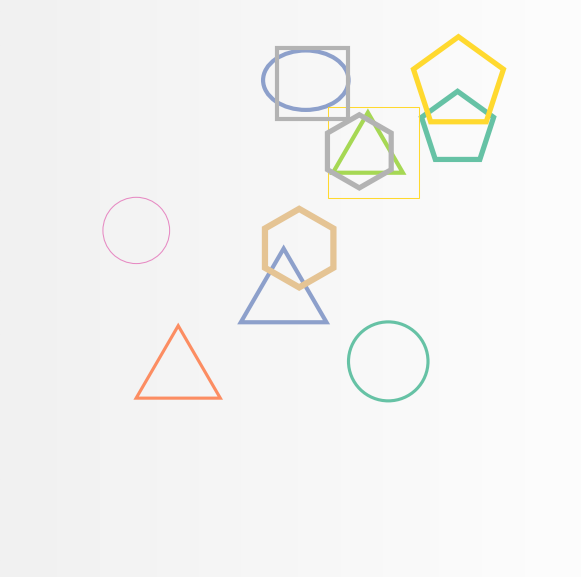[{"shape": "circle", "thickness": 1.5, "radius": 0.34, "center": [0.668, 0.373]}, {"shape": "pentagon", "thickness": 2.5, "radius": 0.33, "center": [0.787, 0.776]}, {"shape": "triangle", "thickness": 1.5, "radius": 0.42, "center": [0.307, 0.352]}, {"shape": "oval", "thickness": 2, "radius": 0.37, "center": [0.526, 0.86]}, {"shape": "triangle", "thickness": 2, "radius": 0.43, "center": [0.488, 0.484]}, {"shape": "circle", "thickness": 0.5, "radius": 0.29, "center": [0.234, 0.6]}, {"shape": "triangle", "thickness": 2, "radius": 0.35, "center": [0.633, 0.735]}, {"shape": "square", "thickness": 0.5, "radius": 0.39, "center": [0.642, 0.735]}, {"shape": "pentagon", "thickness": 2.5, "radius": 0.41, "center": [0.789, 0.854]}, {"shape": "hexagon", "thickness": 3, "radius": 0.34, "center": [0.515, 0.569]}, {"shape": "hexagon", "thickness": 2.5, "radius": 0.32, "center": [0.618, 0.737]}, {"shape": "square", "thickness": 2, "radius": 0.3, "center": [0.538, 0.854]}]